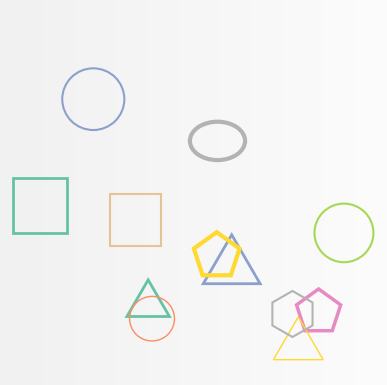[{"shape": "square", "thickness": 2, "radius": 0.35, "center": [0.103, 0.466]}, {"shape": "triangle", "thickness": 2, "radius": 0.32, "center": [0.382, 0.21]}, {"shape": "circle", "thickness": 1, "radius": 0.29, "center": [0.392, 0.172]}, {"shape": "triangle", "thickness": 2, "radius": 0.42, "center": [0.598, 0.305]}, {"shape": "circle", "thickness": 1.5, "radius": 0.4, "center": [0.241, 0.742]}, {"shape": "pentagon", "thickness": 2.5, "radius": 0.3, "center": [0.822, 0.189]}, {"shape": "circle", "thickness": 1.5, "radius": 0.38, "center": [0.888, 0.395]}, {"shape": "pentagon", "thickness": 3, "radius": 0.31, "center": [0.559, 0.335]}, {"shape": "triangle", "thickness": 1, "radius": 0.37, "center": [0.77, 0.103]}, {"shape": "square", "thickness": 1.5, "radius": 0.33, "center": [0.35, 0.428]}, {"shape": "hexagon", "thickness": 1.5, "radius": 0.3, "center": [0.755, 0.184]}, {"shape": "oval", "thickness": 3, "radius": 0.36, "center": [0.561, 0.634]}]